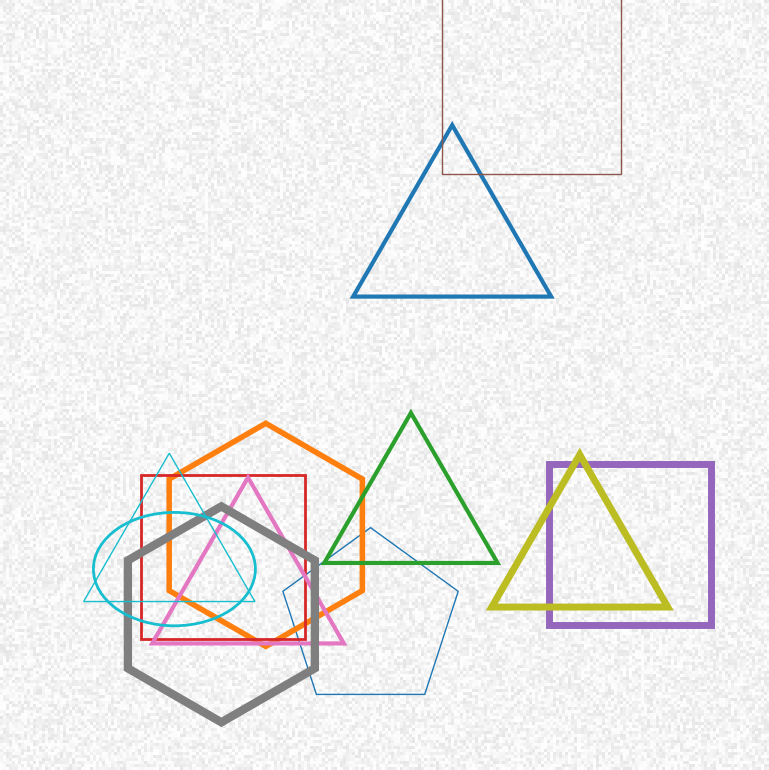[{"shape": "pentagon", "thickness": 0.5, "radius": 0.6, "center": [0.481, 0.195]}, {"shape": "triangle", "thickness": 1.5, "radius": 0.74, "center": [0.587, 0.689]}, {"shape": "hexagon", "thickness": 2, "radius": 0.72, "center": [0.345, 0.305]}, {"shape": "triangle", "thickness": 1.5, "radius": 0.65, "center": [0.534, 0.334]}, {"shape": "square", "thickness": 1, "radius": 0.53, "center": [0.29, 0.276]}, {"shape": "square", "thickness": 2.5, "radius": 0.52, "center": [0.818, 0.292]}, {"shape": "square", "thickness": 0.5, "radius": 0.58, "center": [0.69, 0.89]}, {"shape": "triangle", "thickness": 1.5, "radius": 0.72, "center": [0.322, 0.236]}, {"shape": "hexagon", "thickness": 3, "radius": 0.7, "center": [0.287, 0.202]}, {"shape": "triangle", "thickness": 2.5, "radius": 0.66, "center": [0.753, 0.278]}, {"shape": "triangle", "thickness": 0.5, "radius": 0.64, "center": [0.22, 0.283]}, {"shape": "oval", "thickness": 1, "radius": 0.53, "center": [0.226, 0.261]}]